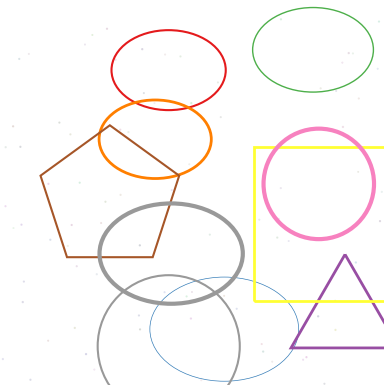[{"shape": "oval", "thickness": 1.5, "radius": 0.74, "center": [0.438, 0.818]}, {"shape": "oval", "thickness": 0.5, "radius": 0.97, "center": [0.583, 0.145]}, {"shape": "oval", "thickness": 1, "radius": 0.78, "center": [0.813, 0.871]}, {"shape": "triangle", "thickness": 2, "radius": 0.81, "center": [0.896, 0.177]}, {"shape": "oval", "thickness": 2, "radius": 0.73, "center": [0.403, 0.638]}, {"shape": "square", "thickness": 2, "radius": 1.0, "center": [0.858, 0.419]}, {"shape": "pentagon", "thickness": 1.5, "radius": 0.95, "center": [0.285, 0.485]}, {"shape": "circle", "thickness": 3, "radius": 0.72, "center": [0.828, 0.522]}, {"shape": "circle", "thickness": 1.5, "radius": 0.92, "center": [0.438, 0.101]}, {"shape": "oval", "thickness": 3, "radius": 0.93, "center": [0.445, 0.341]}]